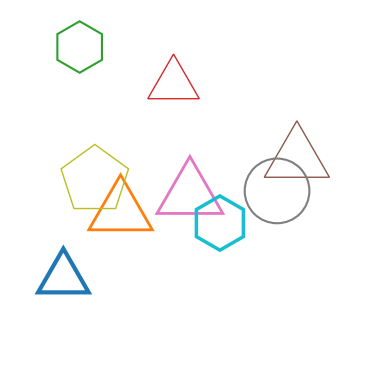[{"shape": "triangle", "thickness": 3, "radius": 0.38, "center": [0.165, 0.279]}, {"shape": "triangle", "thickness": 2, "radius": 0.48, "center": [0.313, 0.451]}, {"shape": "hexagon", "thickness": 1.5, "radius": 0.33, "center": [0.207, 0.878]}, {"shape": "triangle", "thickness": 1, "radius": 0.39, "center": [0.451, 0.782]}, {"shape": "triangle", "thickness": 1, "radius": 0.49, "center": [0.771, 0.588]}, {"shape": "triangle", "thickness": 2, "radius": 0.49, "center": [0.493, 0.495]}, {"shape": "circle", "thickness": 1.5, "radius": 0.42, "center": [0.72, 0.504]}, {"shape": "pentagon", "thickness": 1, "radius": 0.46, "center": [0.246, 0.533]}, {"shape": "hexagon", "thickness": 2.5, "radius": 0.35, "center": [0.571, 0.421]}]